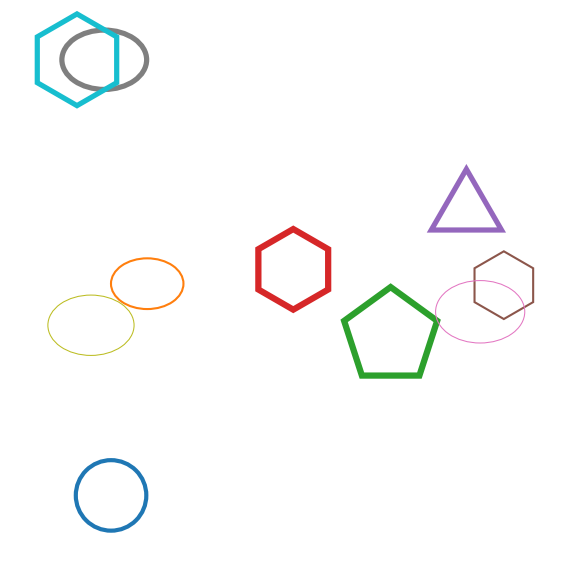[{"shape": "circle", "thickness": 2, "radius": 0.31, "center": [0.192, 0.141]}, {"shape": "oval", "thickness": 1, "radius": 0.31, "center": [0.255, 0.508]}, {"shape": "pentagon", "thickness": 3, "radius": 0.42, "center": [0.676, 0.417]}, {"shape": "hexagon", "thickness": 3, "radius": 0.35, "center": [0.508, 0.533]}, {"shape": "triangle", "thickness": 2.5, "radius": 0.35, "center": [0.808, 0.636]}, {"shape": "hexagon", "thickness": 1, "radius": 0.29, "center": [0.872, 0.505]}, {"shape": "oval", "thickness": 0.5, "radius": 0.39, "center": [0.831, 0.459]}, {"shape": "oval", "thickness": 2.5, "radius": 0.37, "center": [0.181, 0.896]}, {"shape": "oval", "thickness": 0.5, "radius": 0.37, "center": [0.158, 0.436]}, {"shape": "hexagon", "thickness": 2.5, "radius": 0.4, "center": [0.133, 0.896]}]